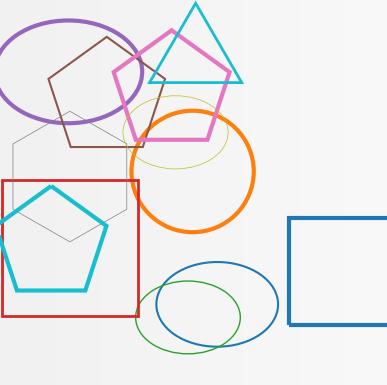[{"shape": "square", "thickness": 3, "radius": 0.69, "center": [0.884, 0.295]}, {"shape": "oval", "thickness": 1.5, "radius": 0.79, "center": [0.561, 0.209]}, {"shape": "circle", "thickness": 3, "radius": 0.79, "center": [0.497, 0.555]}, {"shape": "oval", "thickness": 1, "radius": 0.68, "center": [0.485, 0.176]}, {"shape": "square", "thickness": 2, "radius": 0.88, "center": [0.181, 0.355]}, {"shape": "oval", "thickness": 3, "radius": 0.95, "center": [0.176, 0.813]}, {"shape": "pentagon", "thickness": 1.5, "radius": 0.79, "center": [0.276, 0.746]}, {"shape": "pentagon", "thickness": 3, "radius": 0.79, "center": [0.443, 0.764]}, {"shape": "hexagon", "thickness": 0.5, "radius": 0.85, "center": [0.18, 0.541]}, {"shape": "oval", "thickness": 0.5, "radius": 0.68, "center": [0.453, 0.656]}, {"shape": "triangle", "thickness": 2, "radius": 0.69, "center": [0.505, 0.854]}, {"shape": "pentagon", "thickness": 3, "radius": 0.75, "center": [0.132, 0.367]}]